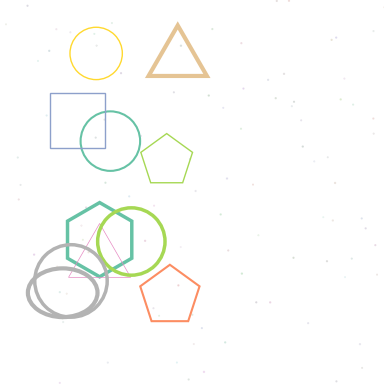[{"shape": "circle", "thickness": 1.5, "radius": 0.39, "center": [0.287, 0.633]}, {"shape": "hexagon", "thickness": 2.5, "radius": 0.48, "center": [0.259, 0.377]}, {"shape": "pentagon", "thickness": 1.5, "radius": 0.4, "center": [0.441, 0.231]}, {"shape": "square", "thickness": 1, "radius": 0.35, "center": [0.201, 0.687]}, {"shape": "triangle", "thickness": 0.5, "radius": 0.47, "center": [0.259, 0.326]}, {"shape": "circle", "thickness": 2.5, "radius": 0.44, "center": [0.341, 0.373]}, {"shape": "pentagon", "thickness": 1, "radius": 0.35, "center": [0.433, 0.582]}, {"shape": "circle", "thickness": 1, "radius": 0.34, "center": [0.25, 0.861]}, {"shape": "triangle", "thickness": 3, "radius": 0.44, "center": [0.462, 0.846]}, {"shape": "circle", "thickness": 2.5, "radius": 0.47, "center": [0.184, 0.27]}, {"shape": "oval", "thickness": 3, "radius": 0.45, "center": [0.163, 0.24]}]